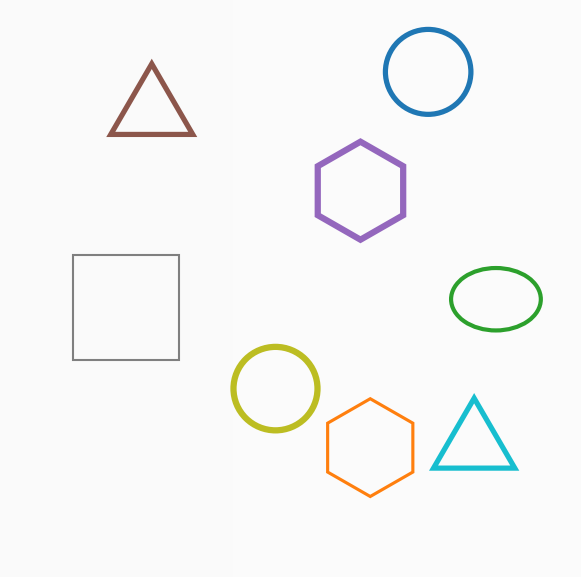[{"shape": "circle", "thickness": 2.5, "radius": 0.37, "center": [0.737, 0.875]}, {"shape": "hexagon", "thickness": 1.5, "radius": 0.42, "center": [0.637, 0.224]}, {"shape": "oval", "thickness": 2, "radius": 0.39, "center": [0.853, 0.481]}, {"shape": "hexagon", "thickness": 3, "radius": 0.42, "center": [0.62, 0.669]}, {"shape": "triangle", "thickness": 2.5, "radius": 0.41, "center": [0.261, 0.807]}, {"shape": "square", "thickness": 1, "radius": 0.46, "center": [0.218, 0.466]}, {"shape": "circle", "thickness": 3, "radius": 0.36, "center": [0.474, 0.326]}, {"shape": "triangle", "thickness": 2.5, "radius": 0.4, "center": [0.816, 0.229]}]